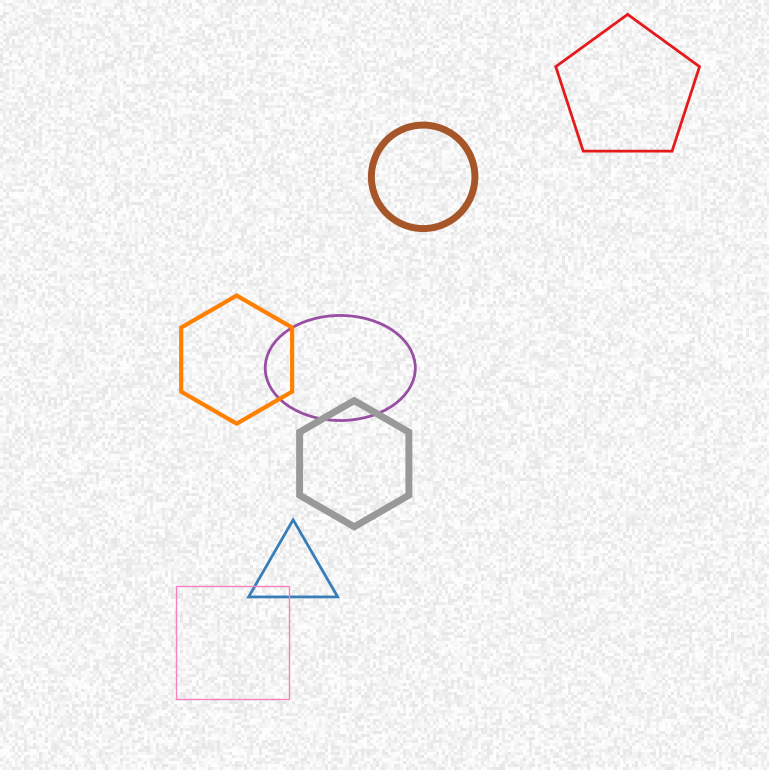[{"shape": "pentagon", "thickness": 1, "radius": 0.49, "center": [0.815, 0.883]}, {"shape": "triangle", "thickness": 1, "radius": 0.33, "center": [0.381, 0.258]}, {"shape": "oval", "thickness": 1, "radius": 0.49, "center": [0.442, 0.522]}, {"shape": "hexagon", "thickness": 1.5, "radius": 0.42, "center": [0.307, 0.533]}, {"shape": "circle", "thickness": 2.5, "radius": 0.34, "center": [0.55, 0.77]}, {"shape": "square", "thickness": 0.5, "radius": 0.37, "center": [0.302, 0.166]}, {"shape": "hexagon", "thickness": 2.5, "radius": 0.41, "center": [0.46, 0.398]}]